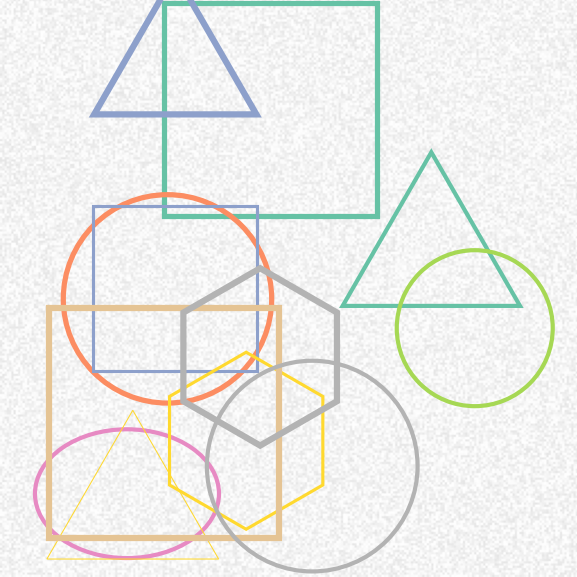[{"shape": "square", "thickness": 2.5, "radius": 0.92, "center": [0.468, 0.81]}, {"shape": "triangle", "thickness": 2, "radius": 0.89, "center": [0.747, 0.558]}, {"shape": "circle", "thickness": 2.5, "radius": 0.9, "center": [0.29, 0.482]}, {"shape": "square", "thickness": 1.5, "radius": 0.71, "center": [0.303, 0.499]}, {"shape": "triangle", "thickness": 3, "radius": 0.81, "center": [0.303, 0.882]}, {"shape": "oval", "thickness": 2, "radius": 0.8, "center": [0.22, 0.144]}, {"shape": "circle", "thickness": 2, "radius": 0.68, "center": [0.822, 0.431]}, {"shape": "hexagon", "thickness": 1.5, "radius": 0.77, "center": [0.426, 0.236]}, {"shape": "triangle", "thickness": 0.5, "radius": 0.86, "center": [0.23, 0.117]}, {"shape": "square", "thickness": 3, "radius": 0.99, "center": [0.284, 0.266]}, {"shape": "circle", "thickness": 2, "radius": 0.91, "center": [0.541, 0.192]}, {"shape": "hexagon", "thickness": 3, "radius": 0.77, "center": [0.451, 0.381]}]